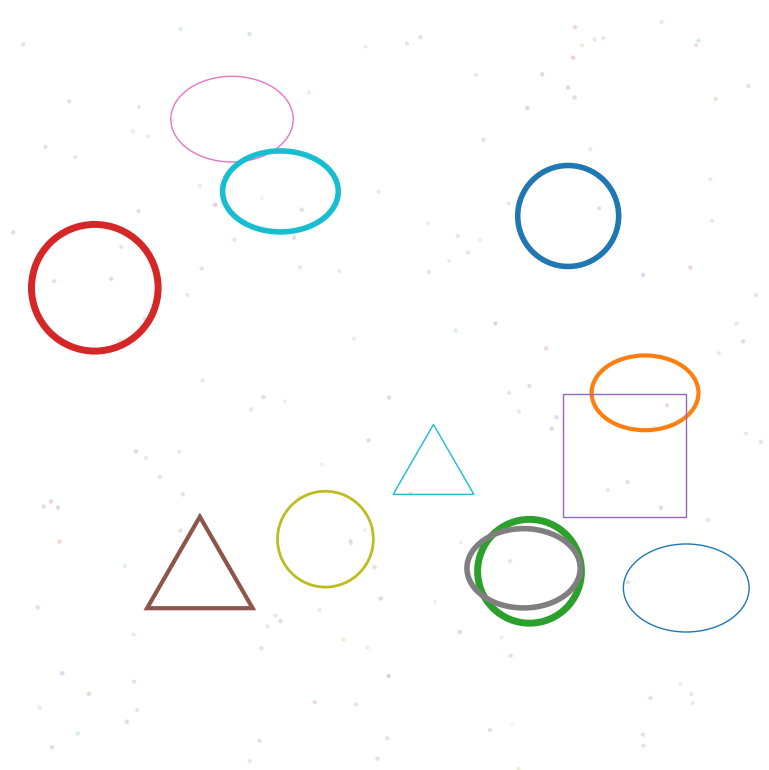[{"shape": "circle", "thickness": 2, "radius": 0.33, "center": [0.738, 0.72]}, {"shape": "oval", "thickness": 0.5, "radius": 0.41, "center": [0.891, 0.236]}, {"shape": "oval", "thickness": 1.5, "radius": 0.35, "center": [0.838, 0.49]}, {"shape": "circle", "thickness": 2.5, "radius": 0.34, "center": [0.688, 0.258]}, {"shape": "circle", "thickness": 2.5, "radius": 0.41, "center": [0.123, 0.626]}, {"shape": "square", "thickness": 0.5, "radius": 0.4, "center": [0.811, 0.408]}, {"shape": "triangle", "thickness": 1.5, "radius": 0.4, "center": [0.26, 0.25]}, {"shape": "oval", "thickness": 0.5, "radius": 0.4, "center": [0.301, 0.845]}, {"shape": "oval", "thickness": 2, "radius": 0.37, "center": [0.68, 0.262]}, {"shape": "circle", "thickness": 1, "radius": 0.31, "center": [0.423, 0.3]}, {"shape": "oval", "thickness": 2, "radius": 0.38, "center": [0.364, 0.751]}, {"shape": "triangle", "thickness": 0.5, "radius": 0.3, "center": [0.563, 0.388]}]